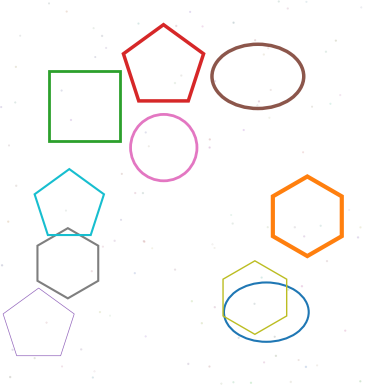[{"shape": "oval", "thickness": 1.5, "radius": 0.55, "center": [0.692, 0.189]}, {"shape": "hexagon", "thickness": 3, "radius": 0.52, "center": [0.798, 0.438]}, {"shape": "square", "thickness": 2, "radius": 0.46, "center": [0.22, 0.724]}, {"shape": "pentagon", "thickness": 2.5, "radius": 0.55, "center": [0.425, 0.826]}, {"shape": "pentagon", "thickness": 0.5, "radius": 0.49, "center": [0.1, 0.155]}, {"shape": "oval", "thickness": 2.5, "radius": 0.6, "center": [0.67, 0.802]}, {"shape": "circle", "thickness": 2, "radius": 0.43, "center": [0.425, 0.617]}, {"shape": "hexagon", "thickness": 1.5, "radius": 0.46, "center": [0.176, 0.316]}, {"shape": "hexagon", "thickness": 1, "radius": 0.48, "center": [0.662, 0.227]}, {"shape": "pentagon", "thickness": 1.5, "radius": 0.47, "center": [0.18, 0.466]}]